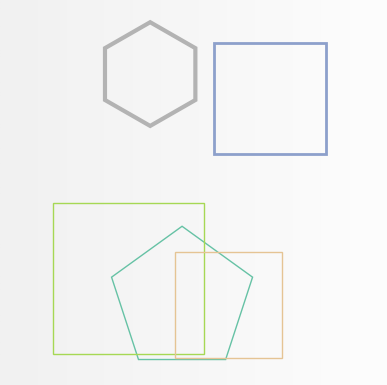[{"shape": "pentagon", "thickness": 1, "radius": 0.96, "center": [0.47, 0.221]}, {"shape": "square", "thickness": 2, "radius": 0.72, "center": [0.697, 0.745]}, {"shape": "square", "thickness": 1, "radius": 0.98, "center": [0.332, 0.277]}, {"shape": "square", "thickness": 1, "radius": 0.69, "center": [0.589, 0.207]}, {"shape": "hexagon", "thickness": 3, "radius": 0.67, "center": [0.388, 0.808]}]